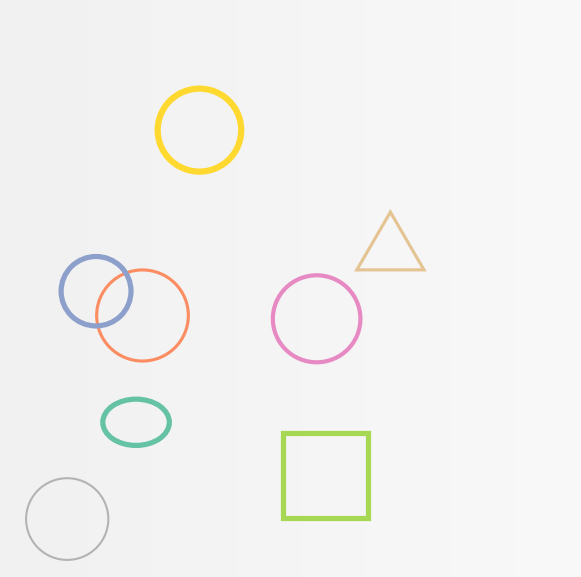[{"shape": "oval", "thickness": 2.5, "radius": 0.29, "center": [0.234, 0.268]}, {"shape": "circle", "thickness": 1.5, "radius": 0.39, "center": [0.245, 0.453]}, {"shape": "circle", "thickness": 2.5, "radius": 0.3, "center": [0.165, 0.495]}, {"shape": "circle", "thickness": 2, "radius": 0.38, "center": [0.545, 0.447]}, {"shape": "square", "thickness": 2.5, "radius": 0.37, "center": [0.559, 0.176]}, {"shape": "circle", "thickness": 3, "radius": 0.36, "center": [0.343, 0.774]}, {"shape": "triangle", "thickness": 1.5, "radius": 0.33, "center": [0.672, 0.565]}, {"shape": "circle", "thickness": 1, "radius": 0.35, "center": [0.116, 0.1]}]